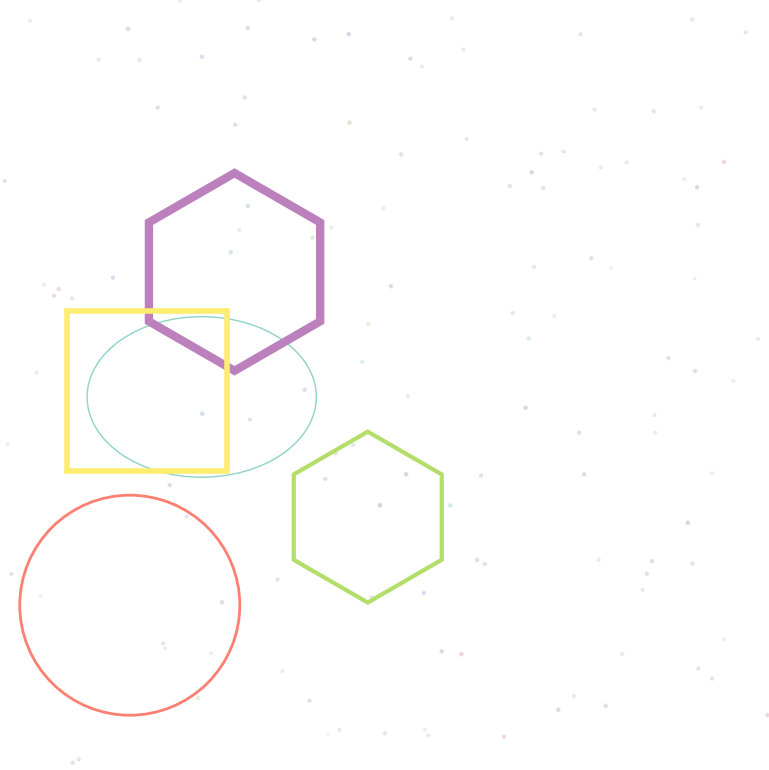[{"shape": "oval", "thickness": 0.5, "radius": 0.74, "center": [0.262, 0.484]}, {"shape": "circle", "thickness": 1, "radius": 0.71, "center": [0.169, 0.214]}, {"shape": "hexagon", "thickness": 1.5, "radius": 0.55, "center": [0.478, 0.328]}, {"shape": "hexagon", "thickness": 3, "radius": 0.64, "center": [0.305, 0.647]}, {"shape": "square", "thickness": 2, "radius": 0.52, "center": [0.191, 0.492]}]